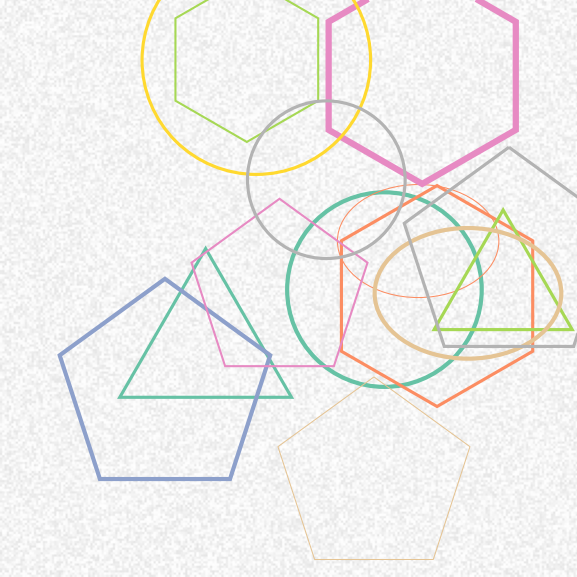[{"shape": "triangle", "thickness": 1.5, "radius": 0.86, "center": [0.356, 0.397]}, {"shape": "circle", "thickness": 2, "radius": 0.84, "center": [0.666, 0.498]}, {"shape": "hexagon", "thickness": 1.5, "radius": 0.96, "center": [0.757, 0.487]}, {"shape": "oval", "thickness": 0.5, "radius": 0.7, "center": [0.724, 0.582]}, {"shape": "pentagon", "thickness": 2, "radius": 0.96, "center": [0.286, 0.325]}, {"shape": "pentagon", "thickness": 1, "radius": 0.8, "center": [0.484, 0.495]}, {"shape": "hexagon", "thickness": 3, "radius": 0.94, "center": [0.731, 0.868]}, {"shape": "hexagon", "thickness": 1, "radius": 0.71, "center": [0.427, 0.896]}, {"shape": "triangle", "thickness": 1.5, "radius": 0.69, "center": [0.871, 0.497]}, {"shape": "circle", "thickness": 1.5, "radius": 0.99, "center": [0.444, 0.895]}, {"shape": "oval", "thickness": 2, "radius": 0.81, "center": [0.81, 0.491]}, {"shape": "pentagon", "thickness": 0.5, "radius": 0.87, "center": [0.648, 0.172]}, {"shape": "circle", "thickness": 1.5, "radius": 0.68, "center": [0.565, 0.688]}, {"shape": "pentagon", "thickness": 1.5, "radius": 0.95, "center": [0.881, 0.554]}]